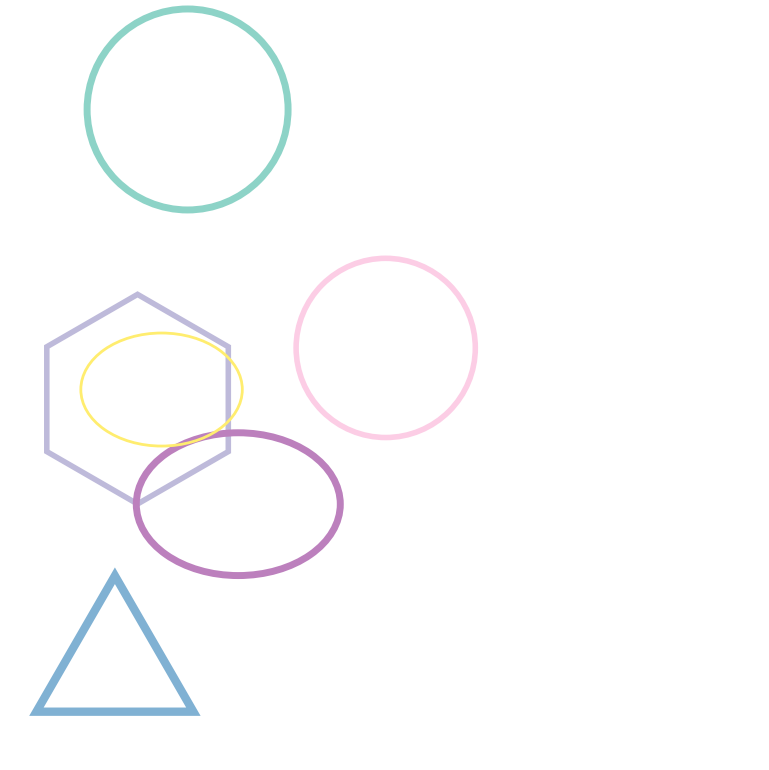[{"shape": "circle", "thickness": 2.5, "radius": 0.65, "center": [0.244, 0.858]}, {"shape": "hexagon", "thickness": 2, "radius": 0.68, "center": [0.179, 0.482]}, {"shape": "triangle", "thickness": 3, "radius": 0.59, "center": [0.149, 0.135]}, {"shape": "circle", "thickness": 2, "radius": 0.58, "center": [0.501, 0.548]}, {"shape": "oval", "thickness": 2.5, "radius": 0.66, "center": [0.309, 0.345]}, {"shape": "oval", "thickness": 1, "radius": 0.52, "center": [0.21, 0.494]}]